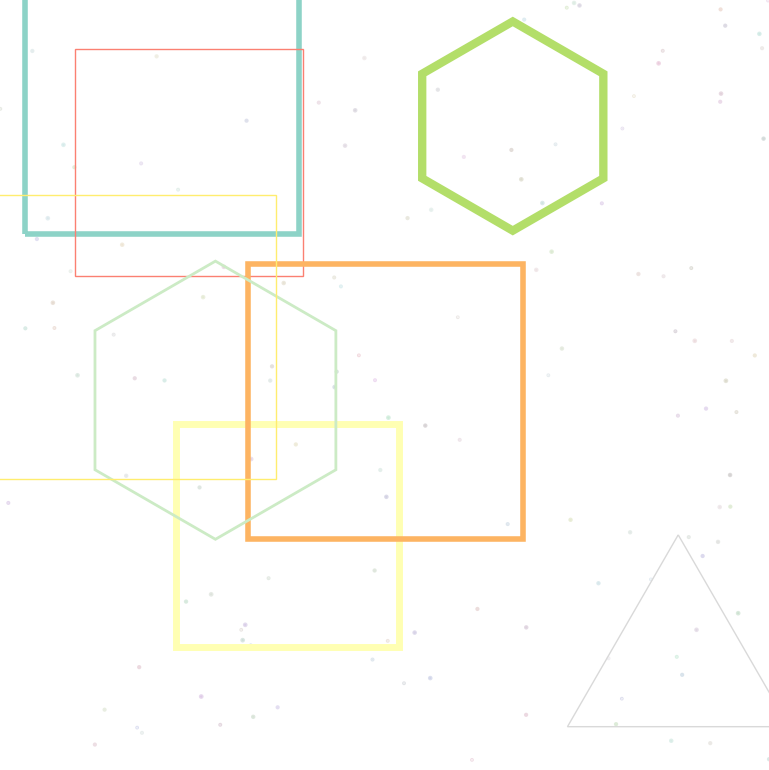[{"shape": "square", "thickness": 2, "radius": 0.89, "center": [0.21, 0.874]}, {"shape": "square", "thickness": 2.5, "radius": 0.73, "center": [0.373, 0.304]}, {"shape": "square", "thickness": 0.5, "radius": 0.74, "center": [0.246, 0.789]}, {"shape": "square", "thickness": 2, "radius": 0.89, "center": [0.501, 0.479]}, {"shape": "hexagon", "thickness": 3, "radius": 0.68, "center": [0.666, 0.836]}, {"shape": "triangle", "thickness": 0.5, "radius": 0.83, "center": [0.881, 0.139]}, {"shape": "hexagon", "thickness": 1, "radius": 0.9, "center": [0.28, 0.48]}, {"shape": "square", "thickness": 0.5, "radius": 0.92, "center": [0.173, 0.562]}]